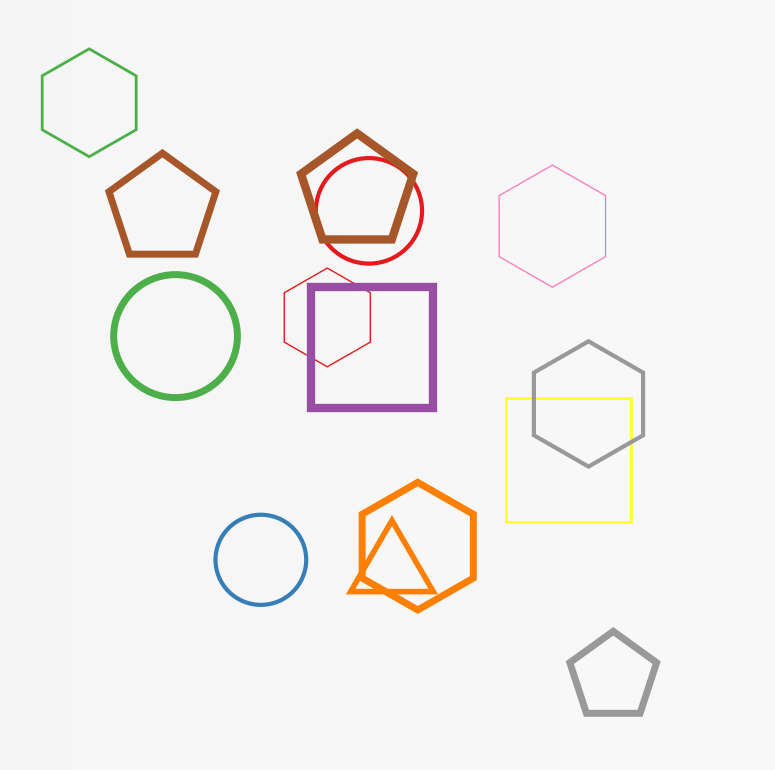[{"shape": "circle", "thickness": 1.5, "radius": 0.34, "center": [0.476, 0.726]}, {"shape": "hexagon", "thickness": 0.5, "radius": 0.32, "center": [0.422, 0.588]}, {"shape": "circle", "thickness": 1.5, "radius": 0.29, "center": [0.337, 0.273]}, {"shape": "hexagon", "thickness": 1, "radius": 0.35, "center": [0.115, 0.867]}, {"shape": "circle", "thickness": 2.5, "radius": 0.4, "center": [0.227, 0.564]}, {"shape": "square", "thickness": 3, "radius": 0.39, "center": [0.481, 0.548]}, {"shape": "hexagon", "thickness": 2.5, "radius": 0.41, "center": [0.539, 0.291]}, {"shape": "triangle", "thickness": 2, "radius": 0.31, "center": [0.506, 0.262]}, {"shape": "square", "thickness": 1, "radius": 0.4, "center": [0.734, 0.403]}, {"shape": "pentagon", "thickness": 3, "radius": 0.38, "center": [0.461, 0.751]}, {"shape": "pentagon", "thickness": 2.5, "radius": 0.36, "center": [0.21, 0.729]}, {"shape": "hexagon", "thickness": 0.5, "radius": 0.4, "center": [0.713, 0.706]}, {"shape": "pentagon", "thickness": 2.5, "radius": 0.29, "center": [0.791, 0.121]}, {"shape": "hexagon", "thickness": 1.5, "radius": 0.41, "center": [0.759, 0.475]}]